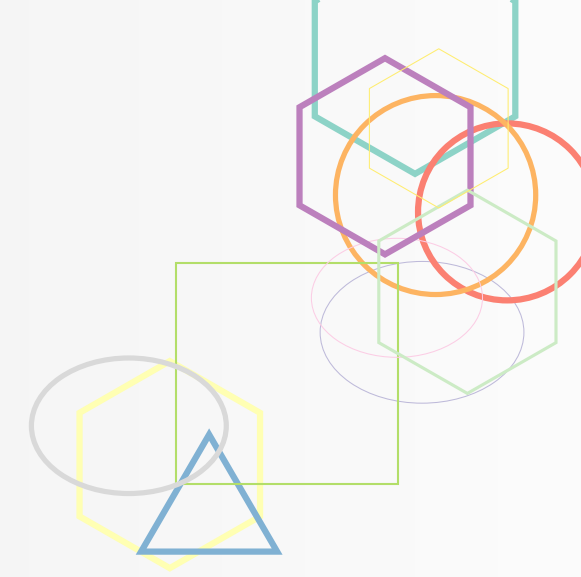[{"shape": "hexagon", "thickness": 3, "radius": 1.0, "center": [0.714, 0.897]}, {"shape": "hexagon", "thickness": 3, "radius": 0.9, "center": [0.292, 0.195]}, {"shape": "oval", "thickness": 0.5, "radius": 0.88, "center": [0.726, 0.424]}, {"shape": "circle", "thickness": 3, "radius": 0.77, "center": [0.872, 0.632]}, {"shape": "triangle", "thickness": 3, "radius": 0.68, "center": [0.36, 0.112]}, {"shape": "circle", "thickness": 2.5, "radius": 0.86, "center": [0.749, 0.661]}, {"shape": "square", "thickness": 1, "radius": 0.95, "center": [0.493, 0.353]}, {"shape": "oval", "thickness": 0.5, "radius": 0.74, "center": [0.683, 0.483]}, {"shape": "oval", "thickness": 2.5, "radius": 0.84, "center": [0.222, 0.262]}, {"shape": "hexagon", "thickness": 3, "radius": 0.85, "center": [0.662, 0.729]}, {"shape": "hexagon", "thickness": 1.5, "radius": 0.88, "center": [0.804, 0.494]}, {"shape": "hexagon", "thickness": 0.5, "radius": 0.69, "center": [0.755, 0.777]}]